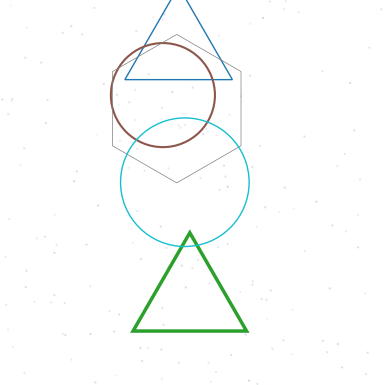[{"shape": "triangle", "thickness": 1, "radius": 0.81, "center": [0.464, 0.874]}, {"shape": "triangle", "thickness": 2.5, "radius": 0.85, "center": [0.493, 0.225]}, {"shape": "circle", "thickness": 1.5, "radius": 0.68, "center": [0.423, 0.753]}, {"shape": "hexagon", "thickness": 0.5, "radius": 0.96, "center": [0.459, 0.718]}, {"shape": "circle", "thickness": 1, "radius": 0.83, "center": [0.48, 0.527]}]